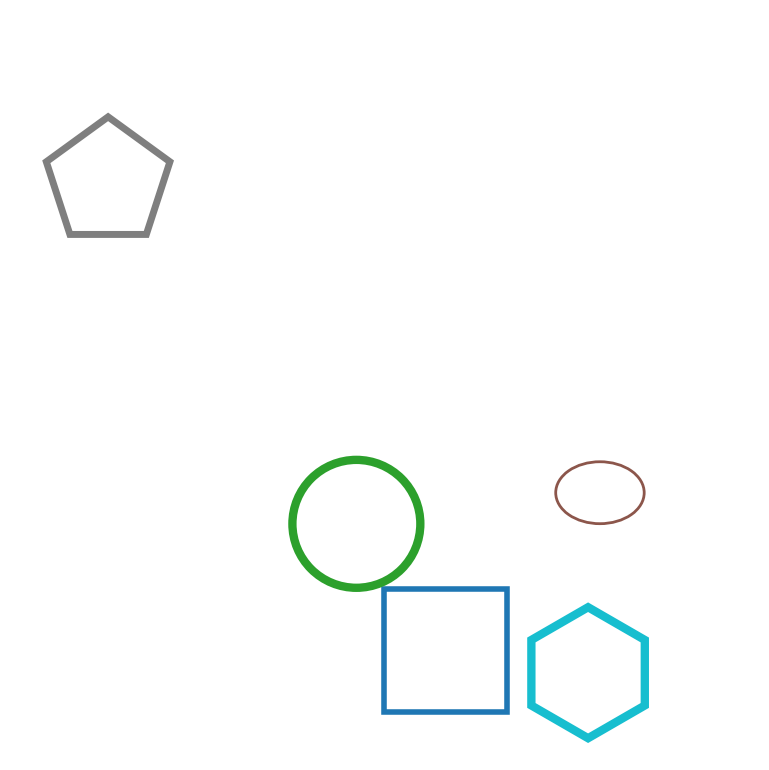[{"shape": "square", "thickness": 2, "radius": 0.4, "center": [0.578, 0.155]}, {"shape": "circle", "thickness": 3, "radius": 0.42, "center": [0.463, 0.32]}, {"shape": "oval", "thickness": 1, "radius": 0.29, "center": [0.779, 0.36]}, {"shape": "pentagon", "thickness": 2.5, "radius": 0.42, "center": [0.14, 0.764]}, {"shape": "hexagon", "thickness": 3, "radius": 0.43, "center": [0.764, 0.126]}]